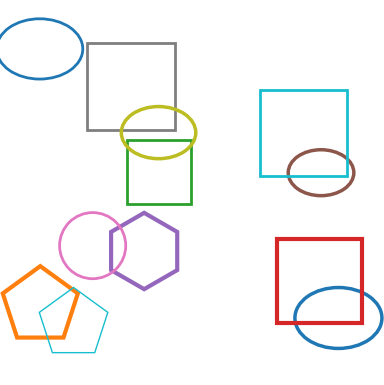[{"shape": "oval", "thickness": 2, "radius": 0.56, "center": [0.103, 0.873]}, {"shape": "oval", "thickness": 2.5, "radius": 0.57, "center": [0.879, 0.174]}, {"shape": "pentagon", "thickness": 3, "radius": 0.51, "center": [0.105, 0.206]}, {"shape": "square", "thickness": 2, "radius": 0.42, "center": [0.413, 0.553]}, {"shape": "square", "thickness": 3, "radius": 0.55, "center": [0.83, 0.27]}, {"shape": "hexagon", "thickness": 3, "radius": 0.5, "center": [0.374, 0.348]}, {"shape": "oval", "thickness": 2.5, "radius": 0.43, "center": [0.834, 0.551]}, {"shape": "circle", "thickness": 2, "radius": 0.43, "center": [0.241, 0.362]}, {"shape": "square", "thickness": 2, "radius": 0.57, "center": [0.341, 0.775]}, {"shape": "oval", "thickness": 2.5, "radius": 0.48, "center": [0.412, 0.656]}, {"shape": "pentagon", "thickness": 1, "radius": 0.47, "center": [0.191, 0.16]}, {"shape": "square", "thickness": 2, "radius": 0.56, "center": [0.788, 0.655]}]